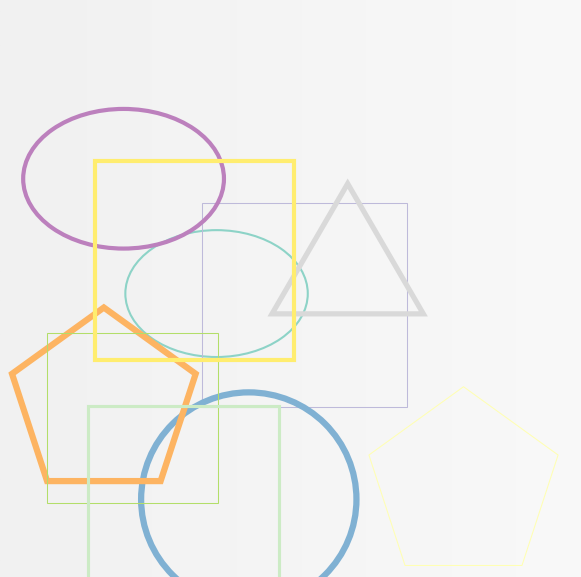[{"shape": "oval", "thickness": 1, "radius": 0.78, "center": [0.373, 0.491]}, {"shape": "pentagon", "thickness": 0.5, "radius": 0.86, "center": [0.797, 0.158]}, {"shape": "square", "thickness": 0.5, "radius": 0.88, "center": [0.524, 0.471]}, {"shape": "circle", "thickness": 3, "radius": 0.93, "center": [0.428, 0.134]}, {"shape": "pentagon", "thickness": 3, "radius": 0.83, "center": [0.179, 0.3]}, {"shape": "square", "thickness": 0.5, "radius": 0.73, "center": [0.228, 0.275]}, {"shape": "triangle", "thickness": 2.5, "radius": 0.75, "center": [0.598, 0.531]}, {"shape": "oval", "thickness": 2, "radius": 0.86, "center": [0.213, 0.69]}, {"shape": "square", "thickness": 1.5, "radius": 0.82, "center": [0.316, 0.132]}, {"shape": "square", "thickness": 2, "radius": 0.86, "center": [0.335, 0.548]}]